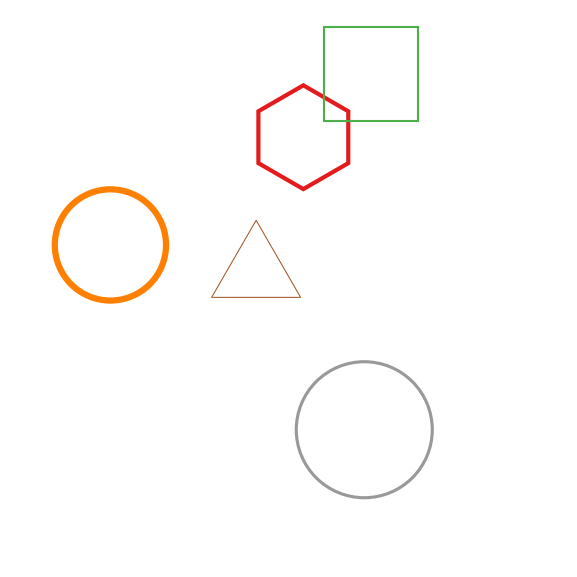[{"shape": "hexagon", "thickness": 2, "radius": 0.45, "center": [0.525, 0.762]}, {"shape": "square", "thickness": 1, "radius": 0.41, "center": [0.642, 0.871]}, {"shape": "circle", "thickness": 3, "radius": 0.48, "center": [0.191, 0.575]}, {"shape": "triangle", "thickness": 0.5, "radius": 0.44, "center": [0.444, 0.529]}, {"shape": "circle", "thickness": 1.5, "radius": 0.59, "center": [0.631, 0.255]}]